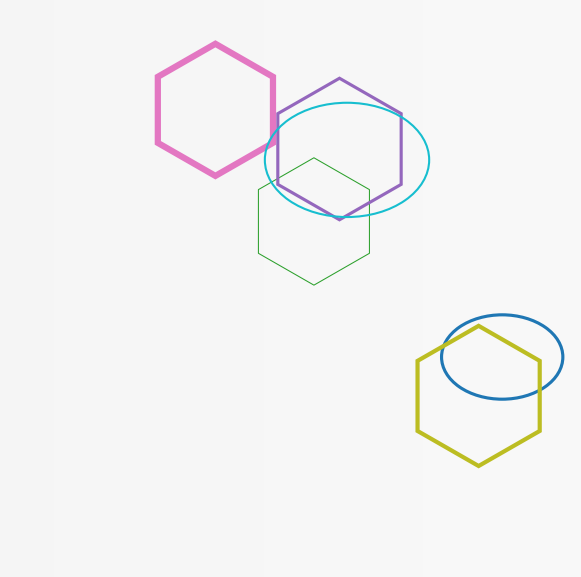[{"shape": "oval", "thickness": 1.5, "radius": 0.52, "center": [0.864, 0.381]}, {"shape": "hexagon", "thickness": 0.5, "radius": 0.55, "center": [0.54, 0.616]}, {"shape": "hexagon", "thickness": 1.5, "radius": 0.61, "center": [0.584, 0.741]}, {"shape": "hexagon", "thickness": 3, "radius": 0.57, "center": [0.371, 0.809]}, {"shape": "hexagon", "thickness": 2, "radius": 0.61, "center": [0.823, 0.314]}, {"shape": "oval", "thickness": 1, "radius": 0.71, "center": [0.597, 0.722]}]